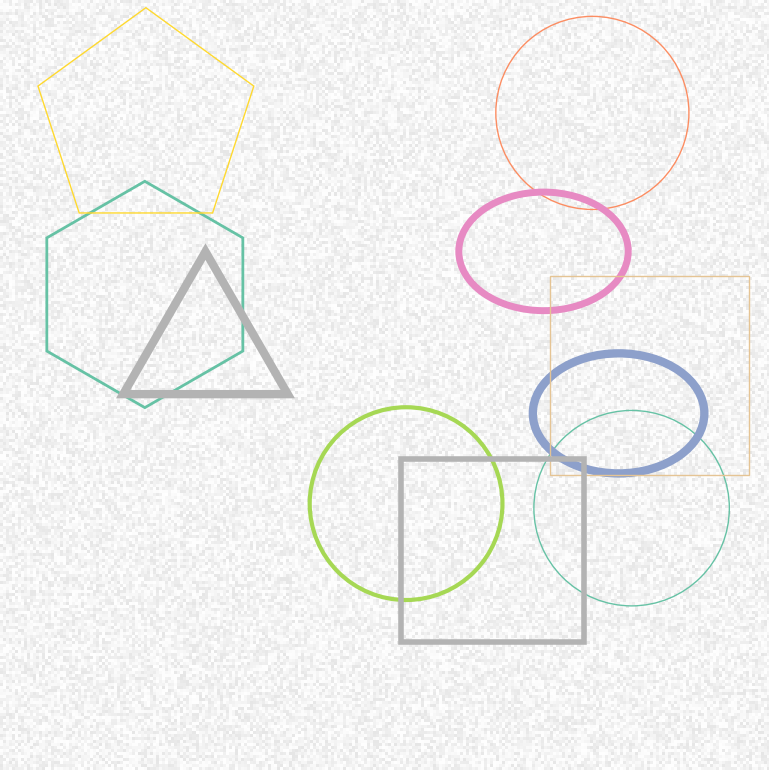[{"shape": "hexagon", "thickness": 1, "radius": 0.73, "center": [0.188, 0.618]}, {"shape": "circle", "thickness": 0.5, "radius": 0.63, "center": [0.82, 0.34]}, {"shape": "circle", "thickness": 0.5, "radius": 0.63, "center": [0.769, 0.853]}, {"shape": "oval", "thickness": 3, "radius": 0.56, "center": [0.803, 0.463]}, {"shape": "oval", "thickness": 2.5, "radius": 0.55, "center": [0.706, 0.674]}, {"shape": "circle", "thickness": 1.5, "radius": 0.63, "center": [0.527, 0.346]}, {"shape": "pentagon", "thickness": 0.5, "radius": 0.74, "center": [0.189, 0.843]}, {"shape": "square", "thickness": 0.5, "radius": 0.65, "center": [0.844, 0.512]}, {"shape": "triangle", "thickness": 3, "radius": 0.62, "center": [0.267, 0.55]}, {"shape": "square", "thickness": 2, "radius": 0.59, "center": [0.639, 0.285]}]